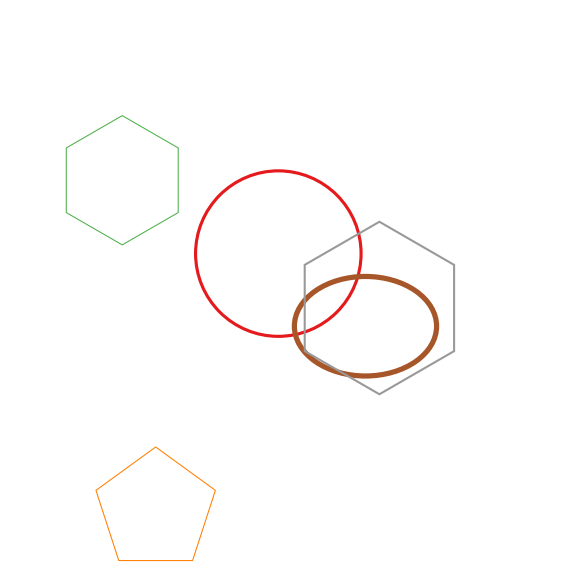[{"shape": "circle", "thickness": 1.5, "radius": 0.72, "center": [0.482, 0.56]}, {"shape": "hexagon", "thickness": 0.5, "radius": 0.56, "center": [0.212, 0.687]}, {"shape": "pentagon", "thickness": 0.5, "radius": 0.54, "center": [0.27, 0.116]}, {"shape": "oval", "thickness": 2.5, "radius": 0.62, "center": [0.633, 0.434]}, {"shape": "hexagon", "thickness": 1, "radius": 0.75, "center": [0.657, 0.466]}]